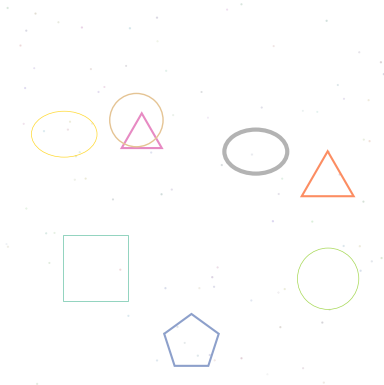[{"shape": "square", "thickness": 0.5, "radius": 0.42, "center": [0.248, 0.304]}, {"shape": "triangle", "thickness": 1.5, "radius": 0.39, "center": [0.851, 0.529]}, {"shape": "pentagon", "thickness": 1.5, "radius": 0.37, "center": [0.497, 0.11]}, {"shape": "triangle", "thickness": 1.5, "radius": 0.3, "center": [0.368, 0.645]}, {"shape": "circle", "thickness": 0.5, "radius": 0.4, "center": [0.852, 0.276]}, {"shape": "oval", "thickness": 0.5, "radius": 0.43, "center": [0.167, 0.651]}, {"shape": "circle", "thickness": 1, "radius": 0.35, "center": [0.354, 0.688]}, {"shape": "oval", "thickness": 3, "radius": 0.41, "center": [0.664, 0.606]}]